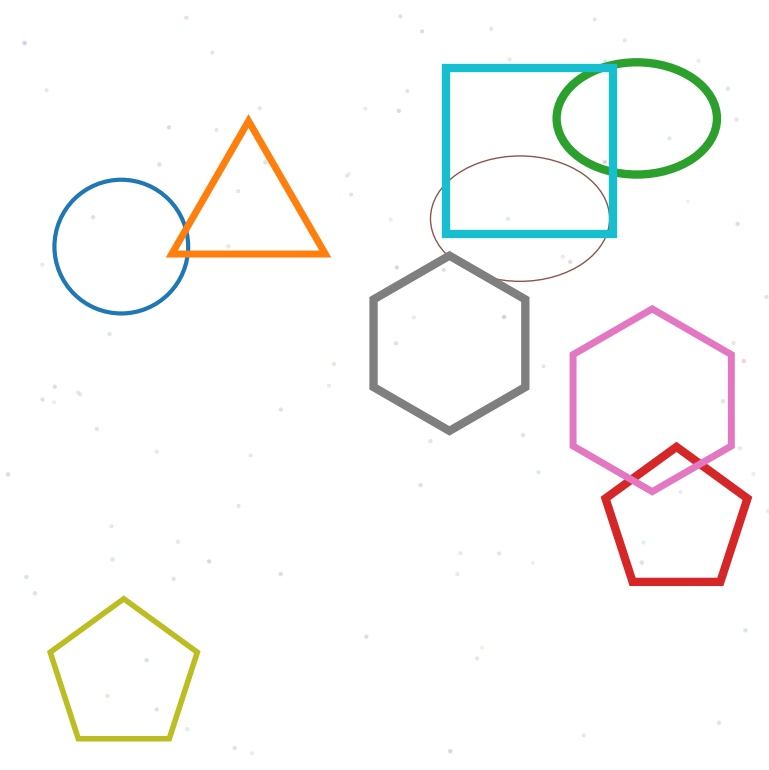[{"shape": "circle", "thickness": 1.5, "radius": 0.43, "center": [0.158, 0.68]}, {"shape": "triangle", "thickness": 2.5, "radius": 0.58, "center": [0.323, 0.728]}, {"shape": "oval", "thickness": 3, "radius": 0.52, "center": [0.827, 0.846]}, {"shape": "pentagon", "thickness": 3, "radius": 0.48, "center": [0.879, 0.323]}, {"shape": "oval", "thickness": 0.5, "radius": 0.58, "center": [0.675, 0.716]}, {"shape": "hexagon", "thickness": 2.5, "radius": 0.59, "center": [0.847, 0.48]}, {"shape": "hexagon", "thickness": 3, "radius": 0.57, "center": [0.584, 0.554]}, {"shape": "pentagon", "thickness": 2, "radius": 0.5, "center": [0.161, 0.122]}, {"shape": "square", "thickness": 3, "radius": 0.54, "center": [0.688, 0.804]}]